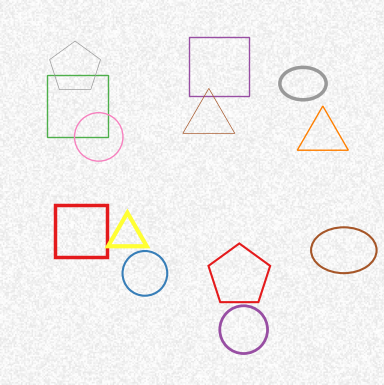[{"shape": "square", "thickness": 2.5, "radius": 0.34, "center": [0.21, 0.4]}, {"shape": "pentagon", "thickness": 1.5, "radius": 0.42, "center": [0.622, 0.283]}, {"shape": "circle", "thickness": 1.5, "radius": 0.29, "center": [0.376, 0.29]}, {"shape": "square", "thickness": 1, "radius": 0.4, "center": [0.201, 0.724]}, {"shape": "circle", "thickness": 2, "radius": 0.31, "center": [0.633, 0.144]}, {"shape": "square", "thickness": 1, "radius": 0.38, "center": [0.569, 0.827]}, {"shape": "triangle", "thickness": 1, "radius": 0.38, "center": [0.838, 0.648]}, {"shape": "triangle", "thickness": 3, "radius": 0.29, "center": [0.331, 0.389]}, {"shape": "triangle", "thickness": 0.5, "radius": 0.39, "center": [0.542, 0.693]}, {"shape": "oval", "thickness": 1.5, "radius": 0.43, "center": [0.893, 0.35]}, {"shape": "circle", "thickness": 1, "radius": 0.31, "center": [0.256, 0.644]}, {"shape": "pentagon", "thickness": 0.5, "radius": 0.35, "center": [0.195, 0.824]}, {"shape": "oval", "thickness": 2.5, "radius": 0.3, "center": [0.787, 0.783]}]